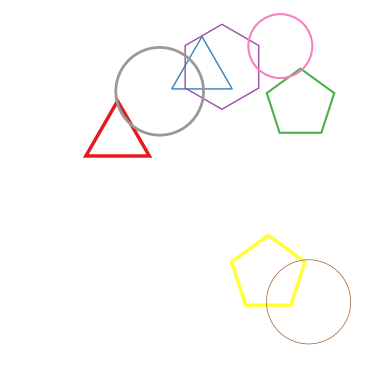[{"shape": "triangle", "thickness": 2.5, "radius": 0.48, "center": [0.305, 0.642]}, {"shape": "triangle", "thickness": 1, "radius": 0.45, "center": [0.525, 0.814]}, {"shape": "pentagon", "thickness": 1.5, "radius": 0.46, "center": [0.781, 0.73]}, {"shape": "hexagon", "thickness": 1, "radius": 0.55, "center": [0.576, 0.826]}, {"shape": "pentagon", "thickness": 2.5, "radius": 0.5, "center": [0.697, 0.288]}, {"shape": "circle", "thickness": 0.5, "radius": 0.55, "center": [0.802, 0.216]}, {"shape": "circle", "thickness": 1.5, "radius": 0.42, "center": [0.728, 0.88]}, {"shape": "circle", "thickness": 2, "radius": 0.57, "center": [0.415, 0.763]}]